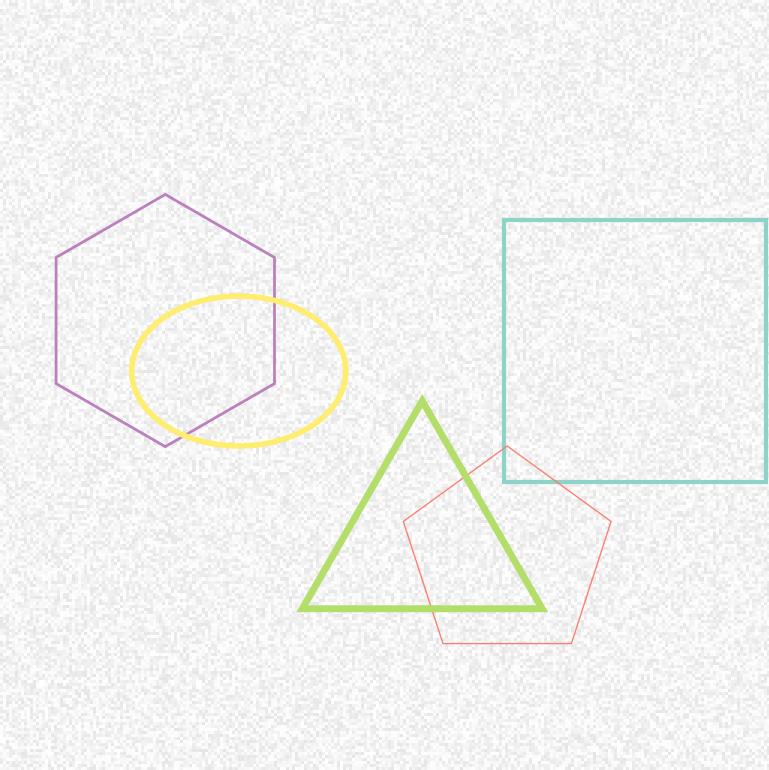[{"shape": "square", "thickness": 1.5, "radius": 0.85, "center": [0.825, 0.544]}, {"shape": "pentagon", "thickness": 0.5, "radius": 0.71, "center": [0.659, 0.279]}, {"shape": "triangle", "thickness": 2.5, "radius": 0.9, "center": [0.548, 0.299]}, {"shape": "hexagon", "thickness": 1, "radius": 0.82, "center": [0.215, 0.584]}, {"shape": "oval", "thickness": 2, "radius": 0.7, "center": [0.31, 0.518]}]